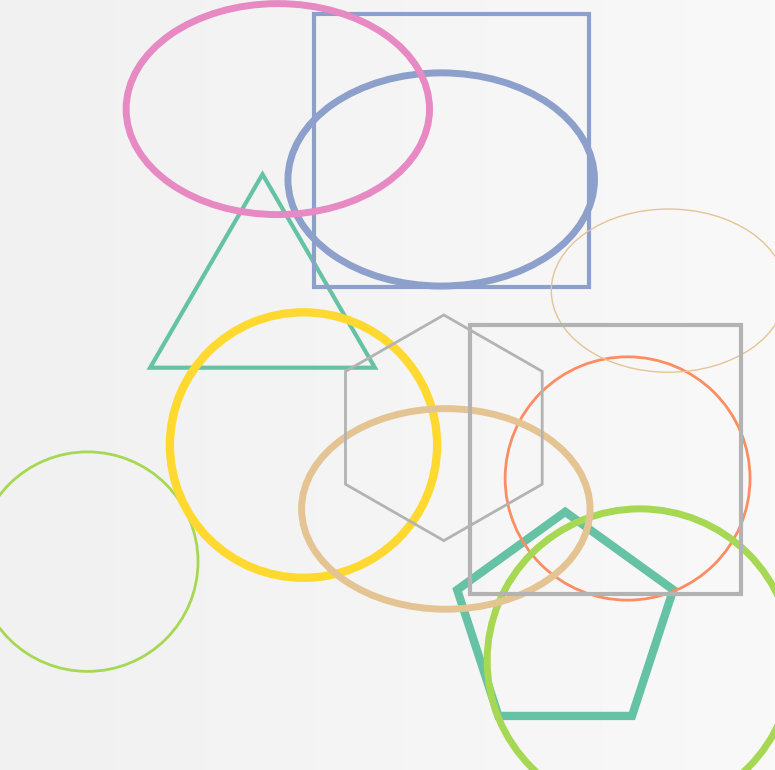[{"shape": "triangle", "thickness": 1.5, "radius": 0.84, "center": [0.339, 0.606]}, {"shape": "pentagon", "thickness": 3, "radius": 0.73, "center": [0.729, 0.189]}, {"shape": "circle", "thickness": 1, "radius": 0.79, "center": [0.81, 0.379]}, {"shape": "oval", "thickness": 2.5, "radius": 0.99, "center": [0.569, 0.767]}, {"shape": "square", "thickness": 1.5, "radius": 0.89, "center": [0.583, 0.804]}, {"shape": "oval", "thickness": 2.5, "radius": 0.98, "center": [0.358, 0.858]}, {"shape": "circle", "thickness": 1, "radius": 0.71, "center": [0.113, 0.271]}, {"shape": "circle", "thickness": 2.5, "radius": 0.99, "center": [0.826, 0.142]}, {"shape": "circle", "thickness": 3, "radius": 0.86, "center": [0.392, 0.422]}, {"shape": "oval", "thickness": 0.5, "radius": 0.76, "center": [0.863, 0.623]}, {"shape": "oval", "thickness": 2.5, "radius": 0.93, "center": [0.575, 0.339]}, {"shape": "square", "thickness": 1.5, "radius": 0.87, "center": [0.781, 0.403]}, {"shape": "hexagon", "thickness": 1, "radius": 0.73, "center": [0.573, 0.444]}]